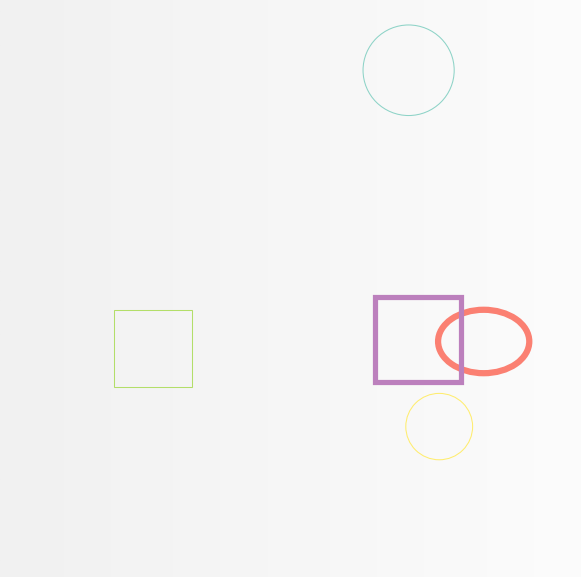[{"shape": "circle", "thickness": 0.5, "radius": 0.39, "center": [0.703, 0.877]}, {"shape": "oval", "thickness": 3, "radius": 0.39, "center": [0.832, 0.408]}, {"shape": "square", "thickness": 0.5, "radius": 0.34, "center": [0.263, 0.396]}, {"shape": "square", "thickness": 2.5, "radius": 0.37, "center": [0.719, 0.411]}, {"shape": "circle", "thickness": 0.5, "radius": 0.29, "center": [0.756, 0.26]}]